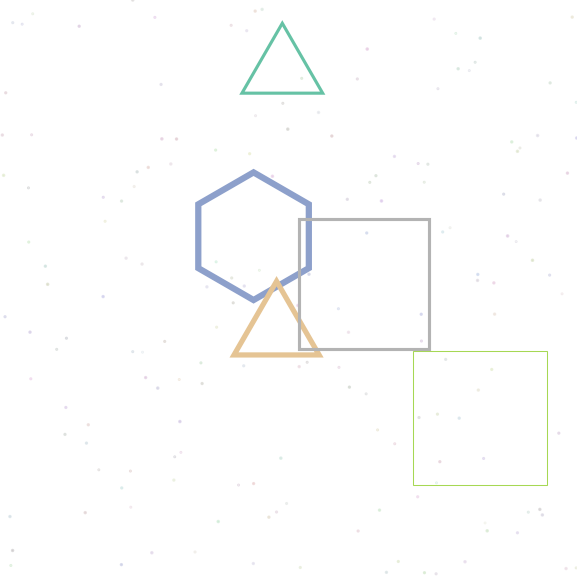[{"shape": "triangle", "thickness": 1.5, "radius": 0.4, "center": [0.489, 0.878]}, {"shape": "hexagon", "thickness": 3, "radius": 0.55, "center": [0.439, 0.59]}, {"shape": "square", "thickness": 0.5, "radius": 0.58, "center": [0.832, 0.275]}, {"shape": "triangle", "thickness": 2.5, "radius": 0.43, "center": [0.479, 0.427]}, {"shape": "square", "thickness": 1.5, "radius": 0.56, "center": [0.631, 0.508]}]